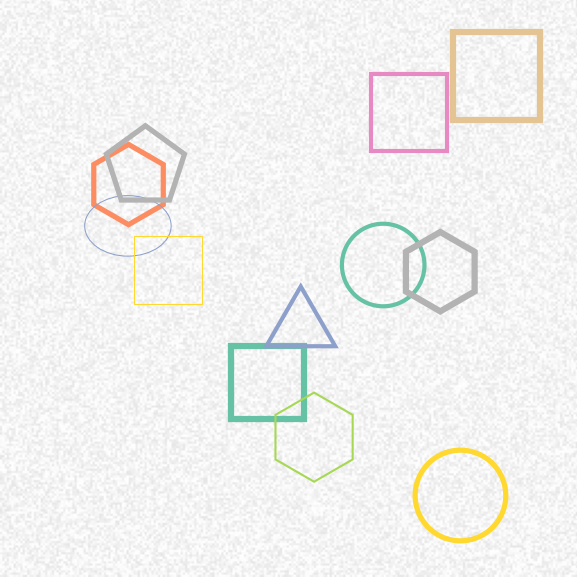[{"shape": "circle", "thickness": 2, "radius": 0.36, "center": [0.664, 0.54]}, {"shape": "square", "thickness": 3, "radius": 0.32, "center": [0.464, 0.336]}, {"shape": "hexagon", "thickness": 2.5, "radius": 0.35, "center": [0.223, 0.68]}, {"shape": "oval", "thickness": 0.5, "radius": 0.37, "center": [0.221, 0.608]}, {"shape": "triangle", "thickness": 2, "radius": 0.34, "center": [0.521, 0.434]}, {"shape": "square", "thickness": 2, "radius": 0.33, "center": [0.708, 0.804]}, {"shape": "hexagon", "thickness": 1, "radius": 0.39, "center": [0.544, 0.242]}, {"shape": "circle", "thickness": 2.5, "radius": 0.39, "center": [0.797, 0.141]}, {"shape": "square", "thickness": 0.5, "radius": 0.29, "center": [0.291, 0.532]}, {"shape": "square", "thickness": 3, "radius": 0.38, "center": [0.86, 0.868]}, {"shape": "hexagon", "thickness": 3, "radius": 0.34, "center": [0.762, 0.529]}, {"shape": "pentagon", "thickness": 2.5, "radius": 0.36, "center": [0.252, 0.71]}]